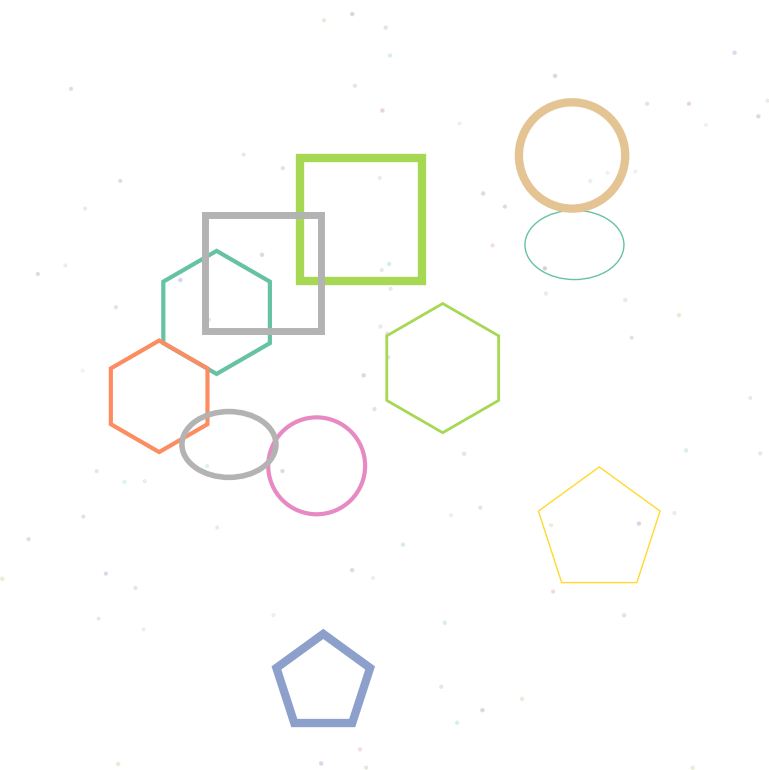[{"shape": "hexagon", "thickness": 1.5, "radius": 0.4, "center": [0.281, 0.594]}, {"shape": "oval", "thickness": 0.5, "radius": 0.32, "center": [0.746, 0.682]}, {"shape": "hexagon", "thickness": 1.5, "radius": 0.36, "center": [0.207, 0.485]}, {"shape": "pentagon", "thickness": 3, "radius": 0.32, "center": [0.42, 0.113]}, {"shape": "circle", "thickness": 1.5, "radius": 0.31, "center": [0.411, 0.395]}, {"shape": "square", "thickness": 3, "radius": 0.4, "center": [0.469, 0.715]}, {"shape": "hexagon", "thickness": 1, "radius": 0.42, "center": [0.575, 0.522]}, {"shape": "pentagon", "thickness": 0.5, "radius": 0.42, "center": [0.778, 0.311]}, {"shape": "circle", "thickness": 3, "radius": 0.35, "center": [0.743, 0.798]}, {"shape": "square", "thickness": 2.5, "radius": 0.38, "center": [0.342, 0.646]}, {"shape": "oval", "thickness": 2, "radius": 0.31, "center": [0.297, 0.423]}]